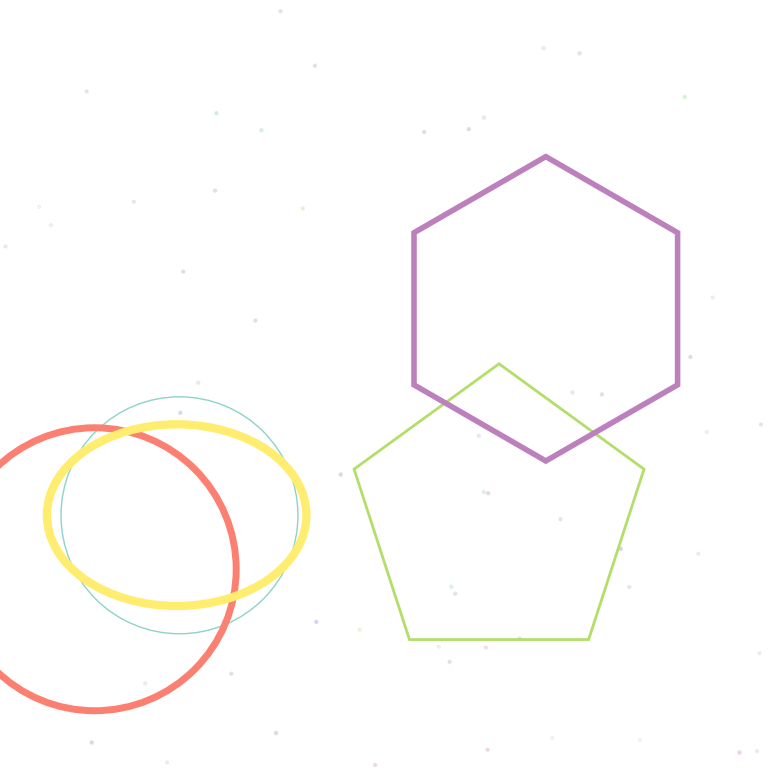[{"shape": "circle", "thickness": 0.5, "radius": 0.77, "center": [0.233, 0.331]}, {"shape": "circle", "thickness": 2.5, "radius": 0.92, "center": [0.123, 0.261]}, {"shape": "pentagon", "thickness": 1, "radius": 0.99, "center": [0.648, 0.33]}, {"shape": "hexagon", "thickness": 2, "radius": 0.99, "center": [0.709, 0.599]}, {"shape": "oval", "thickness": 3, "radius": 0.84, "center": [0.229, 0.331]}]